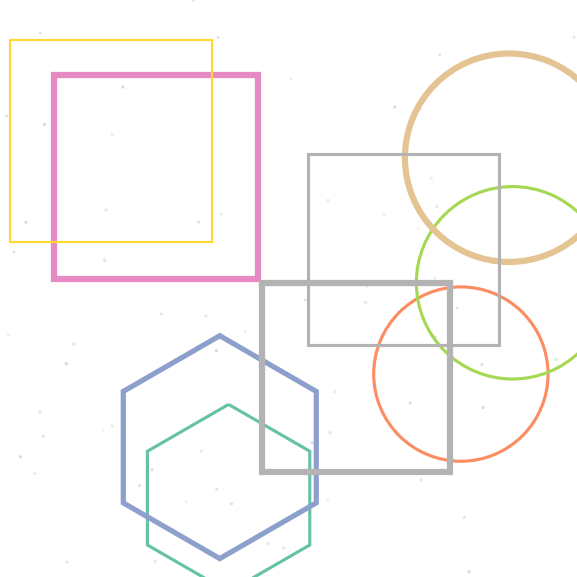[{"shape": "hexagon", "thickness": 1.5, "radius": 0.81, "center": [0.396, 0.137]}, {"shape": "circle", "thickness": 1.5, "radius": 0.75, "center": [0.798, 0.351]}, {"shape": "hexagon", "thickness": 2.5, "radius": 0.96, "center": [0.381, 0.225]}, {"shape": "square", "thickness": 3, "radius": 0.88, "center": [0.271, 0.692]}, {"shape": "circle", "thickness": 1.5, "radius": 0.83, "center": [0.888, 0.509]}, {"shape": "square", "thickness": 1, "radius": 0.87, "center": [0.193, 0.754]}, {"shape": "circle", "thickness": 3, "radius": 0.9, "center": [0.882, 0.726]}, {"shape": "square", "thickness": 1.5, "radius": 0.83, "center": [0.698, 0.568]}, {"shape": "square", "thickness": 3, "radius": 0.82, "center": [0.616, 0.345]}]